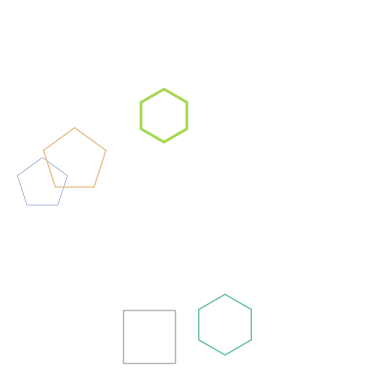[{"shape": "hexagon", "thickness": 1, "radius": 0.39, "center": [0.585, 0.157]}, {"shape": "pentagon", "thickness": 0.5, "radius": 0.34, "center": [0.11, 0.523]}, {"shape": "hexagon", "thickness": 2, "radius": 0.34, "center": [0.426, 0.7]}, {"shape": "pentagon", "thickness": 1, "radius": 0.43, "center": [0.194, 0.583]}, {"shape": "square", "thickness": 1, "radius": 0.34, "center": [0.387, 0.127]}]